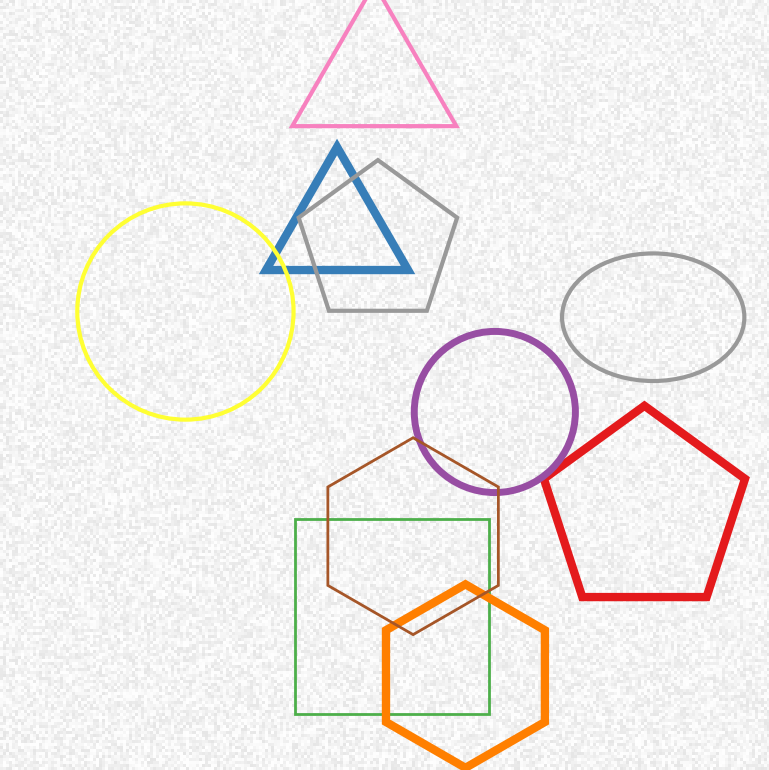[{"shape": "pentagon", "thickness": 3, "radius": 0.69, "center": [0.837, 0.336]}, {"shape": "triangle", "thickness": 3, "radius": 0.53, "center": [0.438, 0.703]}, {"shape": "square", "thickness": 1, "radius": 0.63, "center": [0.509, 0.199]}, {"shape": "circle", "thickness": 2.5, "radius": 0.52, "center": [0.643, 0.465]}, {"shape": "hexagon", "thickness": 3, "radius": 0.6, "center": [0.604, 0.122]}, {"shape": "circle", "thickness": 1.5, "radius": 0.7, "center": [0.241, 0.595]}, {"shape": "hexagon", "thickness": 1, "radius": 0.64, "center": [0.537, 0.304]}, {"shape": "triangle", "thickness": 1.5, "radius": 0.62, "center": [0.486, 0.898]}, {"shape": "pentagon", "thickness": 1.5, "radius": 0.54, "center": [0.491, 0.684]}, {"shape": "oval", "thickness": 1.5, "radius": 0.59, "center": [0.848, 0.588]}]